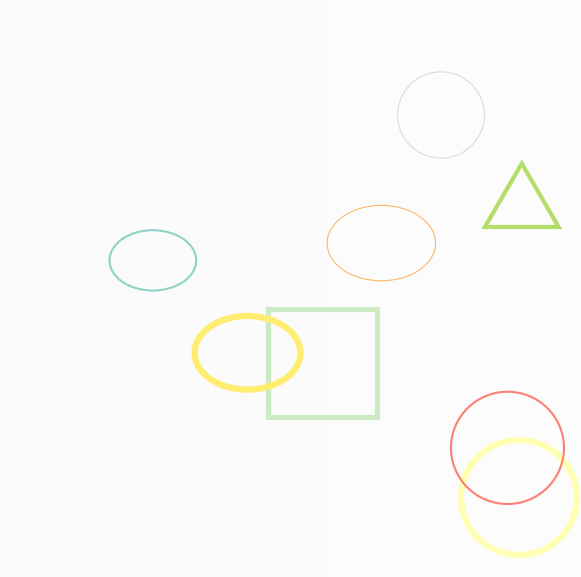[{"shape": "oval", "thickness": 1, "radius": 0.37, "center": [0.263, 0.548]}, {"shape": "circle", "thickness": 3, "radius": 0.5, "center": [0.893, 0.138]}, {"shape": "circle", "thickness": 1, "radius": 0.49, "center": [0.873, 0.224]}, {"shape": "oval", "thickness": 0.5, "radius": 0.47, "center": [0.656, 0.578]}, {"shape": "triangle", "thickness": 2, "radius": 0.37, "center": [0.898, 0.643]}, {"shape": "circle", "thickness": 0.5, "radius": 0.37, "center": [0.759, 0.8]}, {"shape": "square", "thickness": 2.5, "radius": 0.47, "center": [0.555, 0.37]}, {"shape": "oval", "thickness": 3, "radius": 0.46, "center": [0.426, 0.388]}]